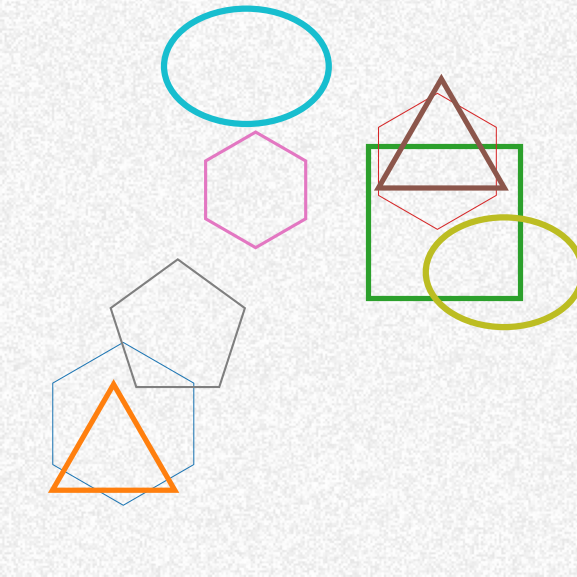[{"shape": "hexagon", "thickness": 0.5, "radius": 0.7, "center": [0.213, 0.265]}, {"shape": "triangle", "thickness": 2.5, "radius": 0.61, "center": [0.197, 0.211]}, {"shape": "square", "thickness": 2.5, "radius": 0.66, "center": [0.769, 0.614]}, {"shape": "hexagon", "thickness": 0.5, "radius": 0.59, "center": [0.757, 0.72]}, {"shape": "triangle", "thickness": 2.5, "radius": 0.63, "center": [0.764, 0.737]}, {"shape": "hexagon", "thickness": 1.5, "radius": 0.5, "center": [0.443, 0.67]}, {"shape": "pentagon", "thickness": 1, "radius": 0.61, "center": [0.308, 0.428]}, {"shape": "oval", "thickness": 3, "radius": 0.68, "center": [0.873, 0.528]}, {"shape": "oval", "thickness": 3, "radius": 0.71, "center": [0.427, 0.884]}]